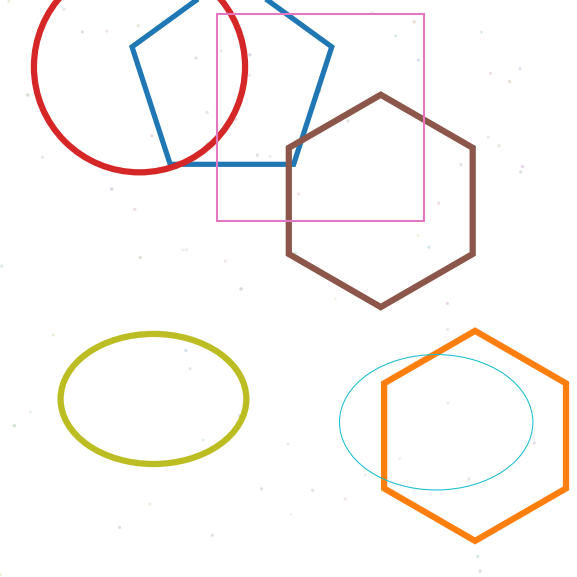[{"shape": "pentagon", "thickness": 2.5, "radius": 0.91, "center": [0.402, 0.862]}, {"shape": "hexagon", "thickness": 3, "radius": 0.91, "center": [0.823, 0.244]}, {"shape": "circle", "thickness": 3, "radius": 0.91, "center": [0.242, 0.884]}, {"shape": "hexagon", "thickness": 3, "radius": 0.92, "center": [0.659, 0.651]}, {"shape": "square", "thickness": 1, "radius": 0.9, "center": [0.555, 0.796]}, {"shape": "oval", "thickness": 3, "radius": 0.8, "center": [0.266, 0.308]}, {"shape": "oval", "thickness": 0.5, "radius": 0.84, "center": [0.755, 0.268]}]